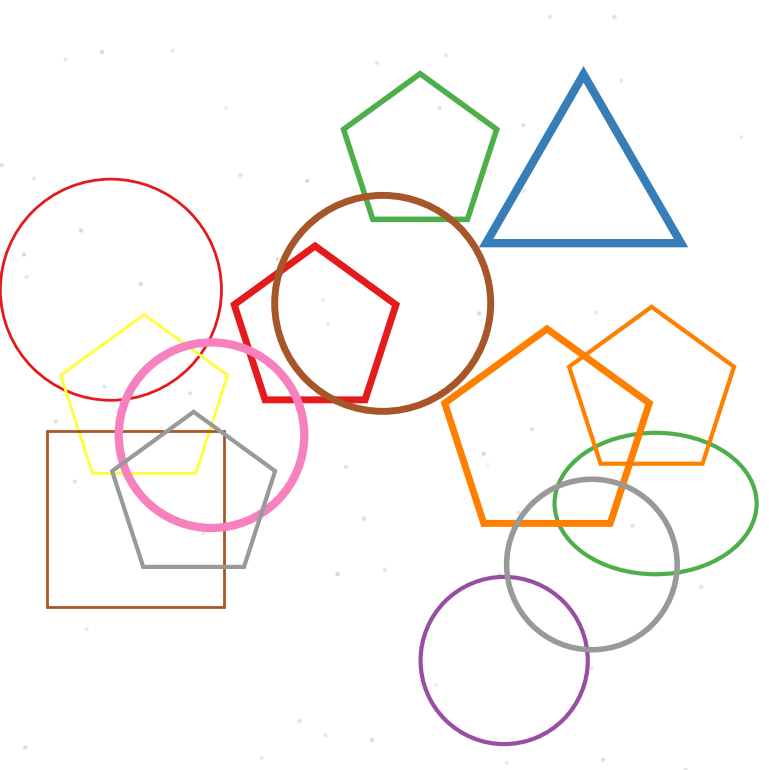[{"shape": "pentagon", "thickness": 2.5, "radius": 0.55, "center": [0.409, 0.57]}, {"shape": "circle", "thickness": 1, "radius": 0.72, "center": [0.144, 0.624]}, {"shape": "triangle", "thickness": 3, "radius": 0.73, "center": [0.758, 0.757]}, {"shape": "oval", "thickness": 1.5, "radius": 0.66, "center": [0.851, 0.346]}, {"shape": "pentagon", "thickness": 2, "radius": 0.52, "center": [0.546, 0.8]}, {"shape": "circle", "thickness": 1.5, "radius": 0.54, "center": [0.655, 0.142]}, {"shape": "pentagon", "thickness": 2.5, "radius": 0.7, "center": [0.71, 0.433]}, {"shape": "pentagon", "thickness": 1.5, "radius": 0.56, "center": [0.846, 0.489]}, {"shape": "pentagon", "thickness": 1, "radius": 0.57, "center": [0.187, 0.477]}, {"shape": "circle", "thickness": 2.5, "radius": 0.7, "center": [0.497, 0.606]}, {"shape": "square", "thickness": 1, "radius": 0.57, "center": [0.176, 0.326]}, {"shape": "circle", "thickness": 3, "radius": 0.6, "center": [0.275, 0.435]}, {"shape": "pentagon", "thickness": 1.5, "radius": 0.56, "center": [0.251, 0.354]}, {"shape": "circle", "thickness": 2, "radius": 0.55, "center": [0.769, 0.267]}]